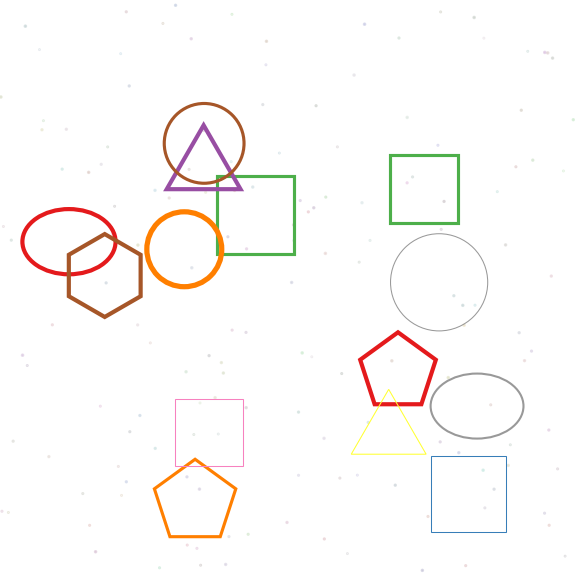[{"shape": "pentagon", "thickness": 2, "radius": 0.34, "center": [0.689, 0.355]}, {"shape": "oval", "thickness": 2, "radius": 0.4, "center": [0.119, 0.581]}, {"shape": "square", "thickness": 0.5, "radius": 0.33, "center": [0.811, 0.143]}, {"shape": "square", "thickness": 1.5, "radius": 0.34, "center": [0.442, 0.627]}, {"shape": "square", "thickness": 1.5, "radius": 0.29, "center": [0.735, 0.672]}, {"shape": "triangle", "thickness": 2, "radius": 0.37, "center": [0.353, 0.708]}, {"shape": "circle", "thickness": 2.5, "radius": 0.32, "center": [0.319, 0.568]}, {"shape": "pentagon", "thickness": 1.5, "radius": 0.37, "center": [0.338, 0.13]}, {"shape": "triangle", "thickness": 0.5, "radius": 0.37, "center": [0.673, 0.25]}, {"shape": "hexagon", "thickness": 2, "radius": 0.36, "center": [0.181, 0.522]}, {"shape": "circle", "thickness": 1.5, "radius": 0.35, "center": [0.353, 0.751]}, {"shape": "square", "thickness": 0.5, "radius": 0.29, "center": [0.362, 0.25]}, {"shape": "oval", "thickness": 1, "radius": 0.4, "center": [0.826, 0.296]}, {"shape": "circle", "thickness": 0.5, "radius": 0.42, "center": [0.76, 0.51]}]